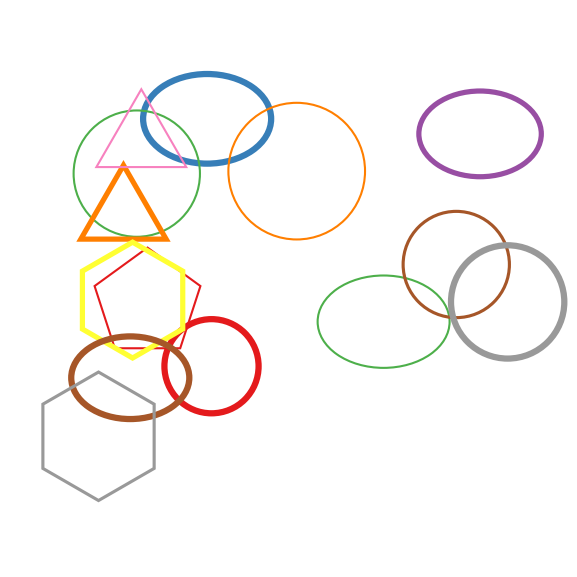[{"shape": "pentagon", "thickness": 1, "radius": 0.48, "center": [0.255, 0.474]}, {"shape": "circle", "thickness": 3, "radius": 0.41, "center": [0.366, 0.365]}, {"shape": "oval", "thickness": 3, "radius": 0.55, "center": [0.359, 0.793]}, {"shape": "circle", "thickness": 1, "radius": 0.55, "center": [0.237, 0.698]}, {"shape": "oval", "thickness": 1, "radius": 0.57, "center": [0.664, 0.442]}, {"shape": "oval", "thickness": 2.5, "radius": 0.53, "center": [0.831, 0.767]}, {"shape": "circle", "thickness": 1, "radius": 0.59, "center": [0.514, 0.703]}, {"shape": "triangle", "thickness": 2.5, "radius": 0.43, "center": [0.214, 0.628]}, {"shape": "hexagon", "thickness": 2.5, "radius": 0.5, "center": [0.23, 0.48]}, {"shape": "circle", "thickness": 1.5, "radius": 0.46, "center": [0.79, 0.541]}, {"shape": "oval", "thickness": 3, "radius": 0.51, "center": [0.226, 0.345]}, {"shape": "triangle", "thickness": 1, "radius": 0.45, "center": [0.245, 0.755]}, {"shape": "circle", "thickness": 3, "radius": 0.49, "center": [0.879, 0.476]}, {"shape": "hexagon", "thickness": 1.5, "radius": 0.56, "center": [0.171, 0.244]}]